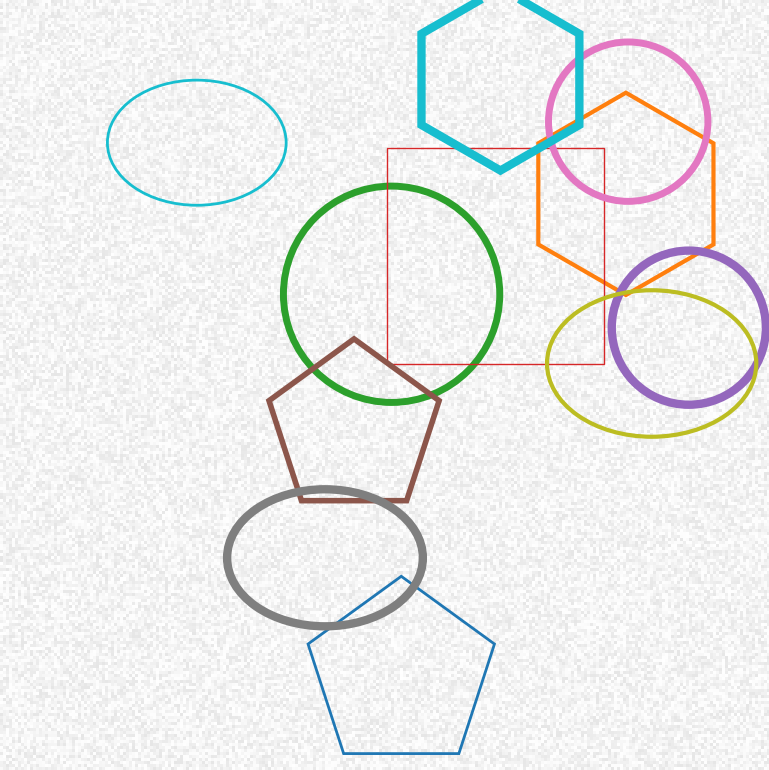[{"shape": "pentagon", "thickness": 1, "radius": 0.64, "center": [0.521, 0.124]}, {"shape": "hexagon", "thickness": 1.5, "radius": 0.66, "center": [0.813, 0.748]}, {"shape": "circle", "thickness": 2.5, "radius": 0.7, "center": [0.509, 0.618]}, {"shape": "square", "thickness": 0.5, "radius": 0.7, "center": [0.643, 0.667]}, {"shape": "circle", "thickness": 3, "radius": 0.5, "center": [0.895, 0.574]}, {"shape": "pentagon", "thickness": 2, "radius": 0.58, "center": [0.46, 0.444]}, {"shape": "circle", "thickness": 2.5, "radius": 0.52, "center": [0.816, 0.842]}, {"shape": "oval", "thickness": 3, "radius": 0.64, "center": [0.422, 0.276]}, {"shape": "oval", "thickness": 1.5, "radius": 0.68, "center": [0.846, 0.528]}, {"shape": "oval", "thickness": 1, "radius": 0.58, "center": [0.256, 0.815]}, {"shape": "hexagon", "thickness": 3, "radius": 0.59, "center": [0.65, 0.897]}]